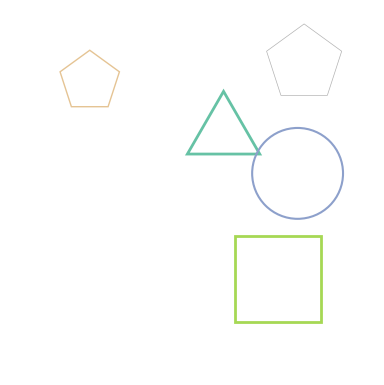[{"shape": "triangle", "thickness": 2, "radius": 0.54, "center": [0.581, 0.654]}, {"shape": "circle", "thickness": 1.5, "radius": 0.59, "center": [0.773, 0.55]}, {"shape": "square", "thickness": 2, "radius": 0.56, "center": [0.721, 0.275]}, {"shape": "pentagon", "thickness": 1, "radius": 0.41, "center": [0.233, 0.788]}, {"shape": "pentagon", "thickness": 0.5, "radius": 0.51, "center": [0.79, 0.835]}]